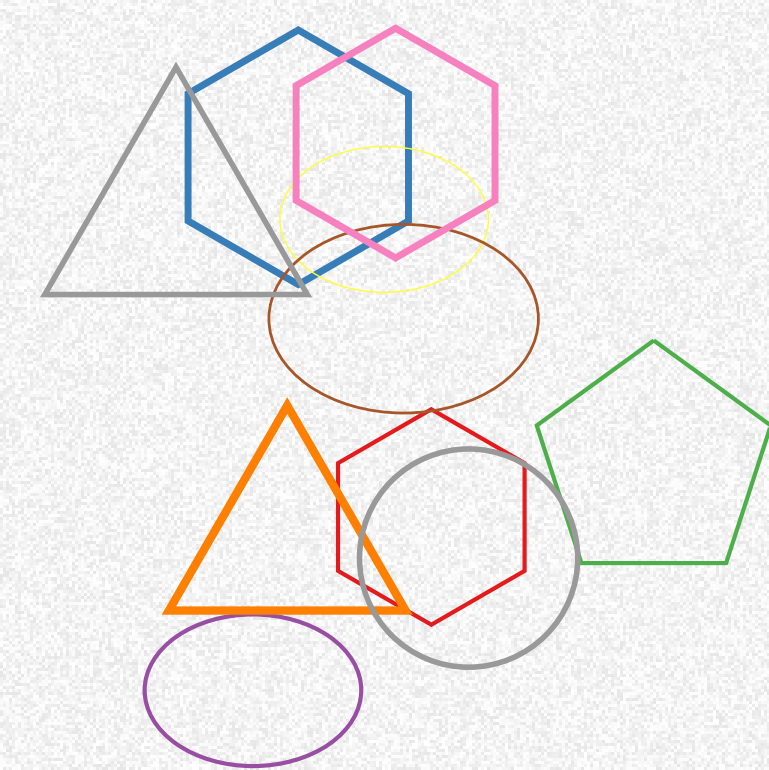[{"shape": "hexagon", "thickness": 1.5, "radius": 0.7, "center": [0.56, 0.329]}, {"shape": "hexagon", "thickness": 2.5, "radius": 0.83, "center": [0.387, 0.796]}, {"shape": "pentagon", "thickness": 1.5, "radius": 0.8, "center": [0.849, 0.398]}, {"shape": "oval", "thickness": 1.5, "radius": 0.7, "center": [0.328, 0.104]}, {"shape": "triangle", "thickness": 3, "radius": 0.89, "center": [0.373, 0.296]}, {"shape": "oval", "thickness": 0.5, "radius": 0.68, "center": [0.499, 0.715]}, {"shape": "oval", "thickness": 1, "radius": 0.87, "center": [0.524, 0.586]}, {"shape": "hexagon", "thickness": 2.5, "radius": 0.75, "center": [0.514, 0.814]}, {"shape": "circle", "thickness": 2, "radius": 0.71, "center": [0.609, 0.275]}, {"shape": "triangle", "thickness": 2, "radius": 0.98, "center": [0.229, 0.716]}]